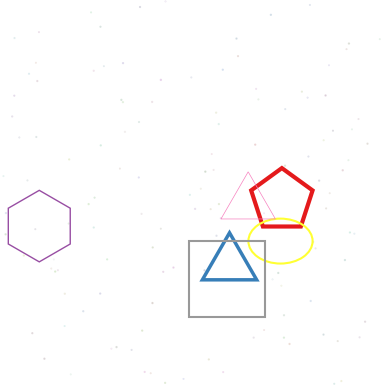[{"shape": "pentagon", "thickness": 3, "radius": 0.42, "center": [0.732, 0.48]}, {"shape": "triangle", "thickness": 2.5, "radius": 0.41, "center": [0.596, 0.314]}, {"shape": "hexagon", "thickness": 1, "radius": 0.46, "center": [0.102, 0.413]}, {"shape": "oval", "thickness": 1.5, "radius": 0.42, "center": [0.729, 0.374]}, {"shape": "triangle", "thickness": 0.5, "radius": 0.41, "center": [0.645, 0.472]}, {"shape": "square", "thickness": 1.5, "radius": 0.49, "center": [0.588, 0.275]}]